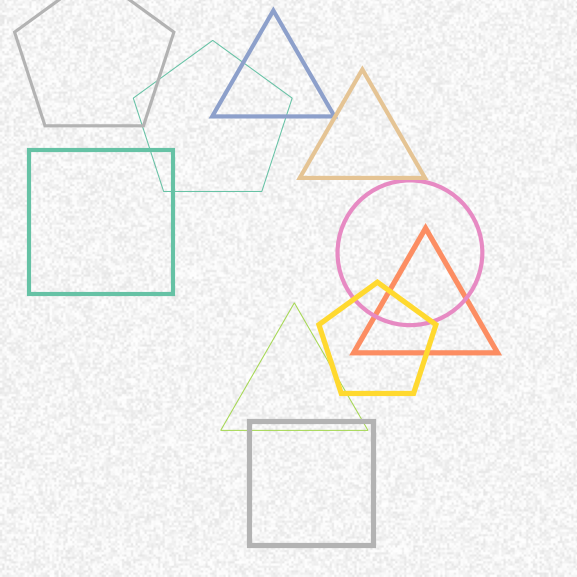[{"shape": "pentagon", "thickness": 0.5, "radius": 0.72, "center": [0.368, 0.785]}, {"shape": "square", "thickness": 2, "radius": 0.62, "center": [0.175, 0.615]}, {"shape": "triangle", "thickness": 2.5, "radius": 0.72, "center": [0.737, 0.46]}, {"shape": "triangle", "thickness": 2, "radius": 0.61, "center": [0.473, 0.859]}, {"shape": "circle", "thickness": 2, "radius": 0.63, "center": [0.71, 0.561]}, {"shape": "triangle", "thickness": 0.5, "radius": 0.74, "center": [0.51, 0.327]}, {"shape": "pentagon", "thickness": 2.5, "radius": 0.53, "center": [0.654, 0.404]}, {"shape": "triangle", "thickness": 2, "radius": 0.63, "center": [0.627, 0.754]}, {"shape": "pentagon", "thickness": 1.5, "radius": 0.73, "center": [0.163, 0.899]}, {"shape": "square", "thickness": 2.5, "radius": 0.54, "center": [0.539, 0.162]}]